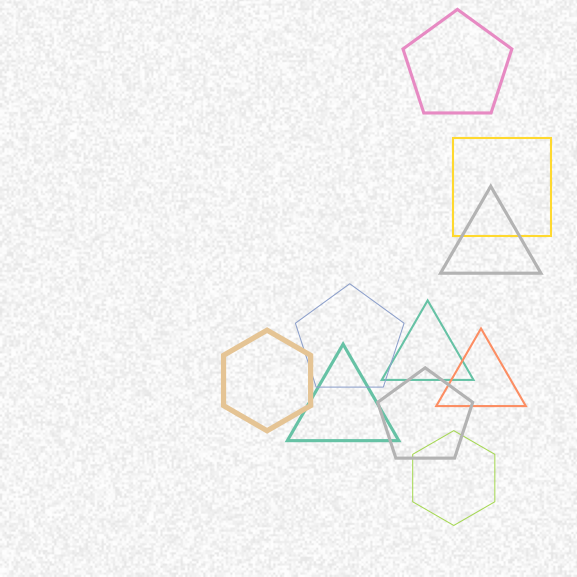[{"shape": "triangle", "thickness": 1, "radius": 0.46, "center": [0.741, 0.387]}, {"shape": "triangle", "thickness": 1.5, "radius": 0.56, "center": [0.594, 0.292]}, {"shape": "triangle", "thickness": 1, "radius": 0.45, "center": [0.833, 0.341]}, {"shape": "pentagon", "thickness": 0.5, "radius": 0.49, "center": [0.606, 0.409]}, {"shape": "pentagon", "thickness": 1.5, "radius": 0.5, "center": [0.792, 0.884]}, {"shape": "hexagon", "thickness": 0.5, "radius": 0.41, "center": [0.786, 0.171]}, {"shape": "square", "thickness": 1, "radius": 0.43, "center": [0.869, 0.675]}, {"shape": "hexagon", "thickness": 2.5, "radius": 0.44, "center": [0.462, 0.34]}, {"shape": "triangle", "thickness": 1.5, "radius": 0.5, "center": [0.85, 0.576]}, {"shape": "pentagon", "thickness": 1.5, "radius": 0.43, "center": [0.736, 0.276]}]